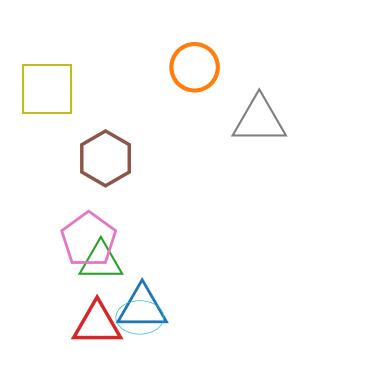[{"shape": "triangle", "thickness": 2, "radius": 0.36, "center": [0.369, 0.201]}, {"shape": "circle", "thickness": 3, "radius": 0.3, "center": [0.505, 0.825]}, {"shape": "triangle", "thickness": 1.5, "radius": 0.32, "center": [0.262, 0.321]}, {"shape": "triangle", "thickness": 2.5, "radius": 0.35, "center": [0.252, 0.158]}, {"shape": "hexagon", "thickness": 2.5, "radius": 0.36, "center": [0.274, 0.589]}, {"shape": "pentagon", "thickness": 2, "radius": 0.37, "center": [0.23, 0.378]}, {"shape": "triangle", "thickness": 1.5, "radius": 0.4, "center": [0.673, 0.688]}, {"shape": "square", "thickness": 1.5, "radius": 0.31, "center": [0.122, 0.768]}, {"shape": "oval", "thickness": 0.5, "radius": 0.31, "center": [0.363, 0.176]}]